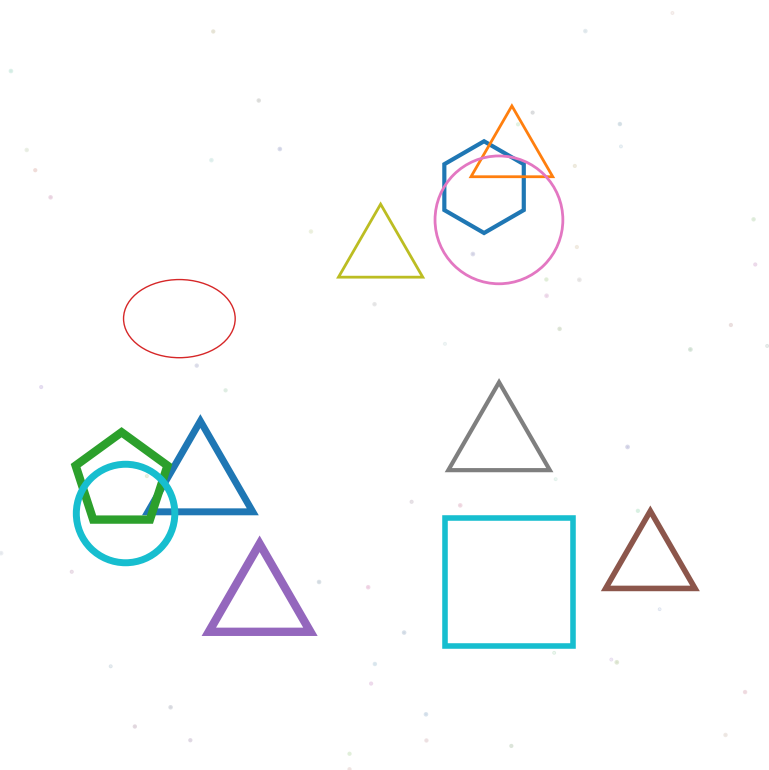[{"shape": "triangle", "thickness": 2.5, "radius": 0.39, "center": [0.26, 0.375]}, {"shape": "hexagon", "thickness": 1.5, "radius": 0.3, "center": [0.629, 0.757]}, {"shape": "triangle", "thickness": 1, "radius": 0.31, "center": [0.665, 0.801]}, {"shape": "pentagon", "thickness": 3, "radius": 0.31, "center": [0.158, 0.376]}, {"shape": "oval", "thickness": 0.5, "radius": 0.36, "center": [0.233, 0.586]}, {"shape": "triangle", "thickness": 3, "radius": 0.38, "center": [0.337, 0.218]}, {"shape": "triangle", "thickness": 2, "radius": 0.34, "center": [0.845, 0.269]}, {"shape": "circle", "thickness": 1, "radius": 0.42, "center": [0.648, 0.714]}, {"shape": "triangle", "thickness": 1.5, "radius": 0.38, "center": [0.648, 0.427]}, {"shape": "triangle", "thickness": 1, "radius": 0.32, "center": [0.494, 0.672]}, {"shape": "square", "thickness": 2, "radius": 0.42, "center": [0.661, 0.244]}, {"shape": "circle", "thickness": 2.5, "radius": 0.32, "center": [0.163, 0.333]}]